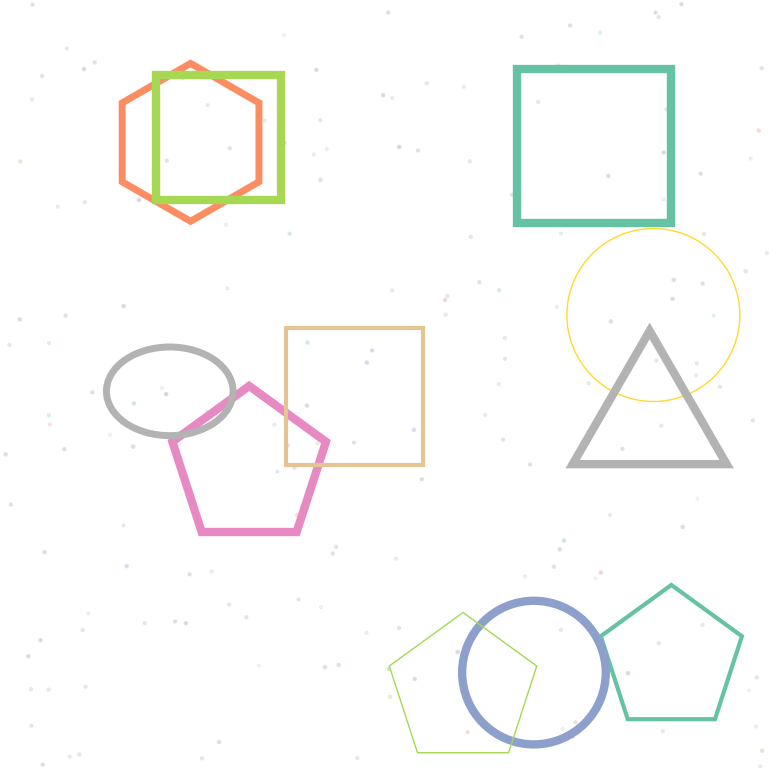[{"shape": "pentagon", "thickness": 1.5, "radius": 0.48, "center": [0.872, 0.144]}, {"shape": "square", "thickness": 3, "radius": 0.5, "center": [0.772, 0.811]}, {"shape": "hexagon", "thickness": 2.5, "radius": 0.51, "center": [0.247, 0.815]}, {"shape": "circle", "thickness": 3, "radius": 0.47, "center": [0.693, 0.127]}, {"shape": "pentagon", "thickness": 3, "radius": 0.52, "center": [0.324, 0.394]}, {"shape": "square", "thickness": 3, "radius": 0.41, "center": [0.284, 0.821]}, {"shape": "pentagon", "thickness": 0.5, "radius": 0.5, "center": [0.601, 0.104]}, {"shape": "circle", "thickness": 0.5, "radius": 0.56, "center": [0.849, 0.591]}, {"shape": "square", "thickness": 1.5, "radius": 0.44, "center": [0.46, 0.485]}, {"shape": "triangle", "thickness": 3, "radius": 0.58, "center": [0.844, 0.455]}, {"shape": "oval", "thickness": 2.5, "radius": 0.41, "center": [0.22, 0.492]}]